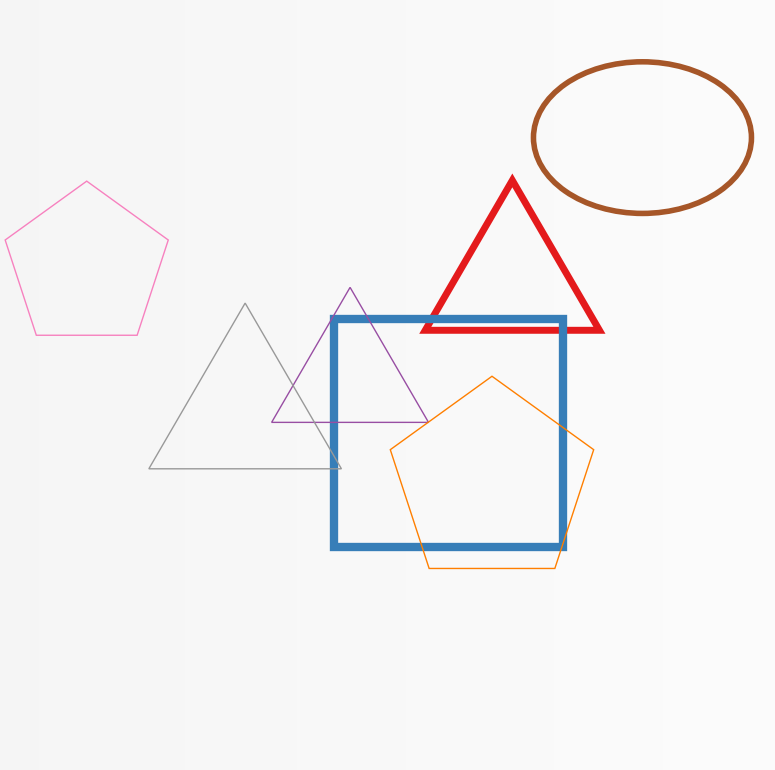[{"shape": "triangle", "thickness": 2.5, "radius": 0.65, "center": [0.661, 0.636]}, {"shape": "square", "thickness": 3, "radius": 0.74, "center": [0.579, 0.438]}, {"shape": "triangle", "thickness": 0.5, "radius": 0.58, "center": [0.452, 0.51]}, {"shape": "pentagon", "thickness": 0.5, "radius": 0.69, "center": [0.635, 0.373]}, {"shape": "oval", "thickness": 2, "radius": 0.7, "center": [0.829, 0.821]}, {"shape": "pentagon", "thickness": 0.5, "radius": 0.55, "center": [0.112, 0.654]}, {"shape": "triangle", "thickness": 0.5, "radius": 0.72, "center": [0.316, 0.463]}]